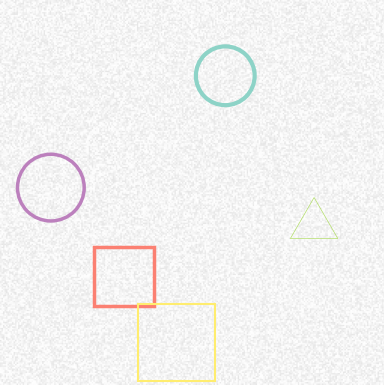[{"shape": "circle", "thickness": 3, "radius": 0.38, "center": [0.585, 0.803]}, {"shape": "square", "thickness": 2.5, "radius": 0.39, "center": [0.323, 0.282]}, {"shape": "triangle", "thickness": 0.5, "radius": 0.36, "center": [0.816, 0.416]}, {"shape": "circle", "thickness": 2.5, "radius": 0.43, "center": [0.132, 0.513]}, {"shape": "square", "thickness": 1.5, "radius": 0.5, "center": [0.458, 0.109]}]